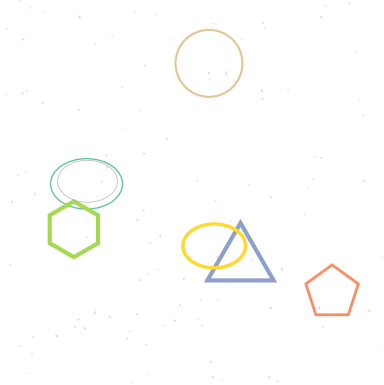[{"shape": "oval", "thickness": 1, "radius": 0.47, "center": [0.225, 0.522]}, {"shape": "pentagon", "thickness": 2, "radius": 0.36, "center": [0.863, 0.24]}, {"shape": "triangle", "thickness": 3, "radius": 0.5, "center": [0.625, 0.321]}, {"shape": "hexagon", "thickness": 3, "radius": 0.36, "center": [0.192, 0.405]}, {"shape": "oval", "thickness": 2.5, "radius": 0.41, "center": [0.556, 0.361]}, {"shape": "circle", "thickness": 1.5, "radius": 0.43, "center": [0.543, 0.835]}, {"shape": "oval", "thickness": 0.5, "radius": 0.39, "center": [0.227, 0.529]}]